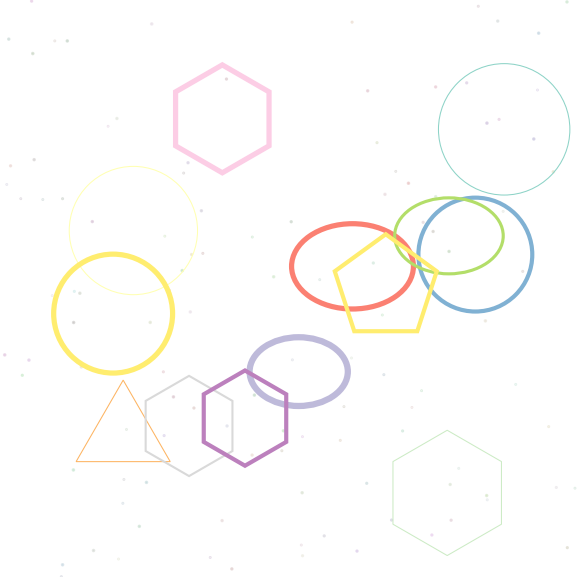[{"shape": "circle", "thickness": 0.5, "radius": 0.57, "center": [0.873, 0.775]}, {"shape": "circle", "thickness": 0.5, "radius": 0.56, "center": [0.231, 0.6]}, {"shape": "oval", "thickness": 3, "radius": 0.43, "center": [0.517, 0.356]}, {"shape": "oval", "thickness": 2.5, "radius": 0.53, "center": [0.61, 0.538]}, {"shape": "circle", "thickness": 2, "radius": 0.49, "center": [0.823, 0.558]}, {"shape": "triangle", "thickness": 0.5, "radius": 0.47, "center": [0.213, 0.247]}, {"shape": "oval", "thickness": 1.5, "radius": 0.47, "center": [0.777, 0.591]}, {"shape": "hexagon", "thickness": 2.5, "radius": 0.47, "center": [0.385, 0.793]}, {"shape": "hexagon", "thickness": 1, "radius": 0.43, "center": [0.327, 0.262]}, {"shape": "hexagon", "thickness": 2, "radius": 0.41, "center": [0.424, 0.275]}, {"shape": "hexagon", "thickness": 0.5, "radius": 0.54, "center": [0.774, 0.146]}, {"shape": "pentagon", "thickness": 2, "radius": 0.46, "center": [0.668, 0.501]}, {"shape": "circle", "thickness": 2.5, "radius": 0.51, "center": [0.196, 0.456]}]